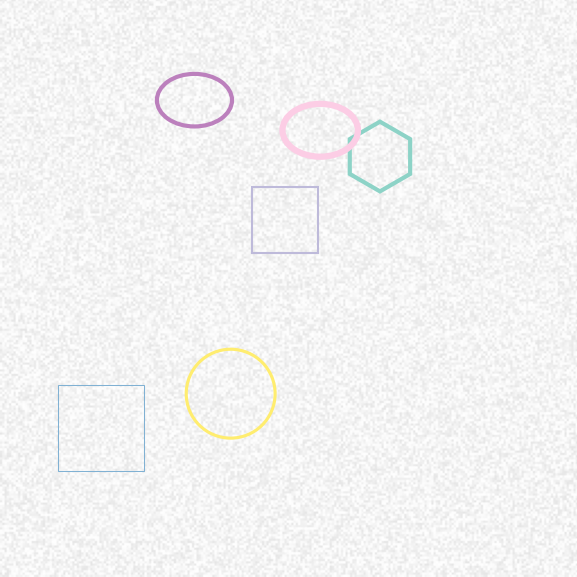[{"shape": "hexagon", "thickness": 2, "radius": 0.3, "center": [0.658, 0.728]}, {"shape": "square", "thickness": 1, "radius": 0.29, "center": [0.493, 0.618]}, {"shape": "square", "thickness": 0.5, "radius": 0.37, "center": [0.175, 0.258]}, {"shape": "oval", "thickness": 3, "radius": 0.33, "center": [0.554, 0.774]}, {"shape": "oval", "thickness": 2, "radius": 0.33, "center": [0.337, 0.826]}, {"shape": "circle", "thickness": 1.5, "radius": 0.38, "center": [0.399, 0.317]}]